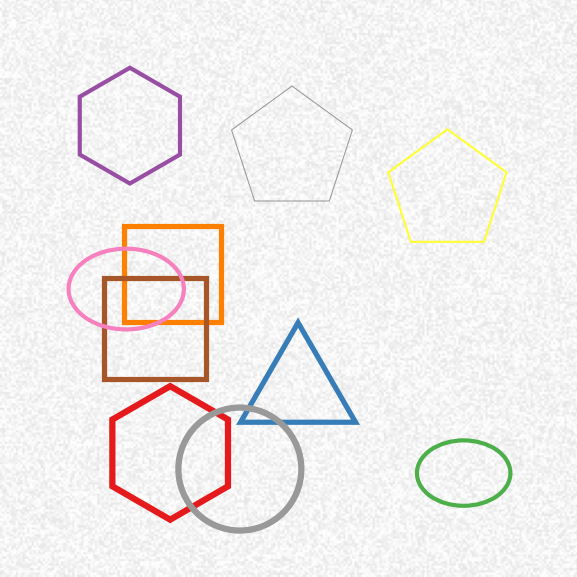[{"shape": "hexagon", "thickness": 3, "radius": 0.58, "center": [0.295, 0.215]}, {"shape": "triangle", "thickness": 2.5, "radius": 0.57, "center": [0.516, 0.325]}, {"shape": "oval", "thickness": 2, "radius": 0.4, "center": [0.803, 0.18]}, {"shape": "hexagon", "thickness": 2, "radius": 0.5, "center": [0.225, 0.782]}, {"shape": "square", "thickness": 2.5, "radius": 0.42, "center": [0.299, 0.525]}, {"shape": "pentagon", "thickness": 1, "radius": 0.54, "center": [0.775, 0.667]}, {"shape": "square", "thickness": 2.5, "radius": 0.44, "center": [0.268, 0.43]}, {"shape": "oval", "thickness": 2, "radius": 0.5, "center": [0.219, 0.499]}, {"shape": "pentagon", "thickness": 0.5, "radius": 0.55, "center": [0.506, 0.74]}, {"shape": "circle", "thickness": 3, "radius": 0.53, "center": [0.415, 0.187]}]